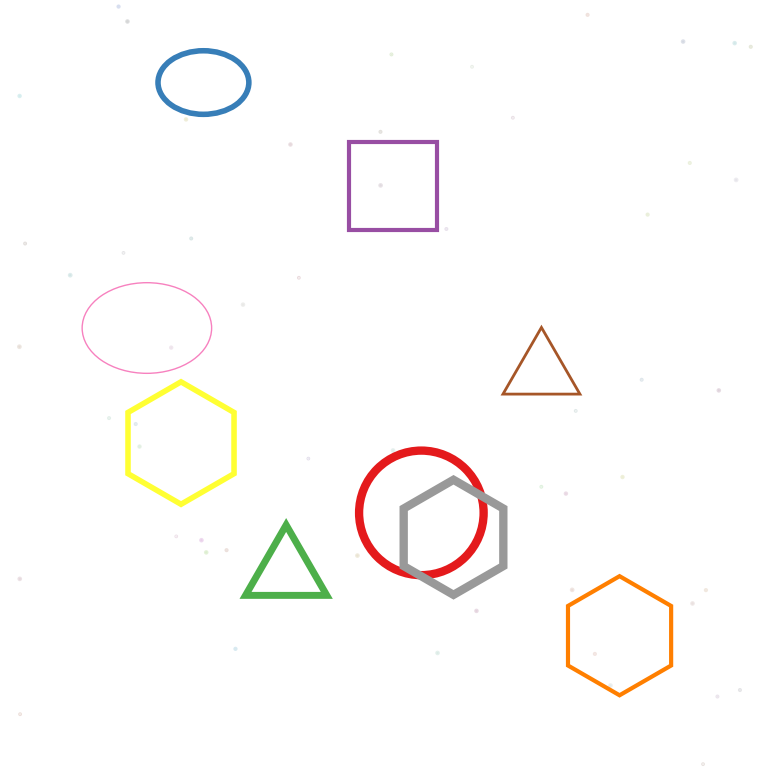[{"shape": "circle", "thickness": 3, "radius": 0.4, "center": [0.547, 0.334]}, {"shape": "oval", "thickness": 2, "radius": 0.29, "center": [0.264, 0.893]}, {"shape": "triangle", "thickness": 2.5, "radius": 0.3, "center": [0.372, 0.257]}, {"shape": "square", "thickness": 1.5, "radius": 0.29, "center": [0.51, 0.758]}, {"shape": "hexagon", "thickness": 1.5, "radius": 0.39, "center": [0.805, 0.174]}, {"shape": "hexagon", "thickness": 2, "radius": 0.4, "center": [0.235, 0.425]}, {"shape": "triangle", "thickness": 1, "radius": 0.29, "center": [0.703, 0.517]}, {"shape": "oval", "thickness": 0.5, "radius": 0.42, "center": [0.191, 0.574]}, {"shape": "hexagon", "thickness": 3, "radius": 0.37, "center": [0.589, 0.302]}]